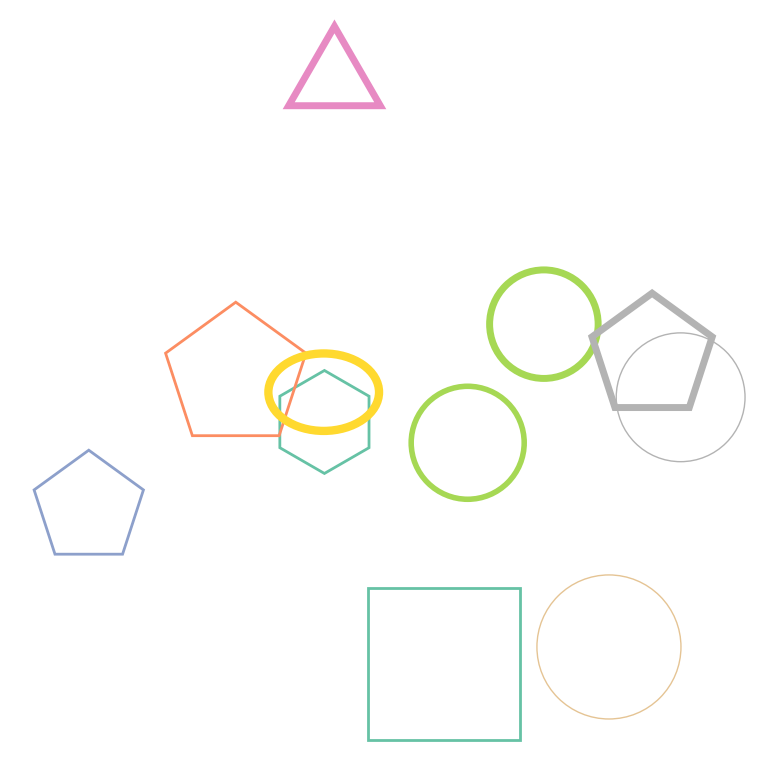[{"shape": "square", "thickness": 1, "radius": 0.49, "center": [0.577, 0.138]}, {"shape": "hexagon", "thickness": 1, "radius": 0.33, "center": [0.421, 0.452]}, {"shape": "pentagon", "thickness": 1, "radius": 0.48, "center": [0.306, 0.512]}, {"shape": "pentagon", "thickness": 1, "radius": 0.37, "center": [0.115, 0.341]}, {"shape": "triangle", "thickness": 2.5, "radius": 0.34, "center": [0.434, 0.897]}, {"shape": "circle", "thickness": 2.5, "radius": 0.35, "center": [0.706, 0.579]}, {"shape": "circle", "thickness": 2, "radius": 0.37, "center": [0.607, 0.425]}, {"shape": "oval", "thickness": 3, "radius": 0.36, "center": [0.42, 0.491]}, {"shape": "circle", "thickness": 0.5, "radius": 0.47, "center": [0.791, 0.16]}, {"shape": "pentagon", "thickness": 2.5, "radius": 0.41, "center": [0.847, 0.537]}, {"shape": "circle", "thickness": 0.5, "radius": 0.42, "center": [0.884, 0.484]}]